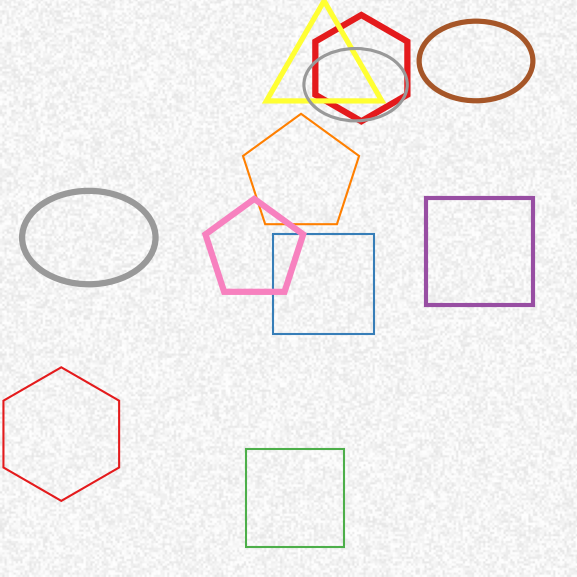[{"shape": "hexagon", "thickness": 3, "radius": 0.46, "center": [0.626, 0.881]}, {"shape": "hexagon", "thickness": 1, "radius": 0.58, "center": [0.106, 0.247]}, {"shape": "square", "thickness": 1, "radius": 0.44, "center": [0.56, 0.507]}, {"shape": "square", "thickness": 1, "radius": 0.42, "center": [0.511, 0.137]}, {"shape": "square", "thickness": 2, "radius": 0.46, "center": [0.83, 0.563]}, {"shape": "pentagon", "thickness": 1, "radius": 0.53, "center": [0.521, 0.696]}, {"shape": "triangle", "thickness": 2.5, "radius": 0.58, "center": [0.561, 0.882]}, {"shape": "oval", "thickness": 2.5, "radius": 0.49, "center": [0.824, 0.894]}, {"shape": "pentagon", "thickness": 3, "radius": 0.44, "center": [0.44, 0.566]}, {"shape": "oval", "thickness": 1.5, "radius": 0.45, "center": [0.616, 0.852]}, {"shape": "oval", "thickness": 3, "radius": 0.58, "center": [0.154, 0.588]}]